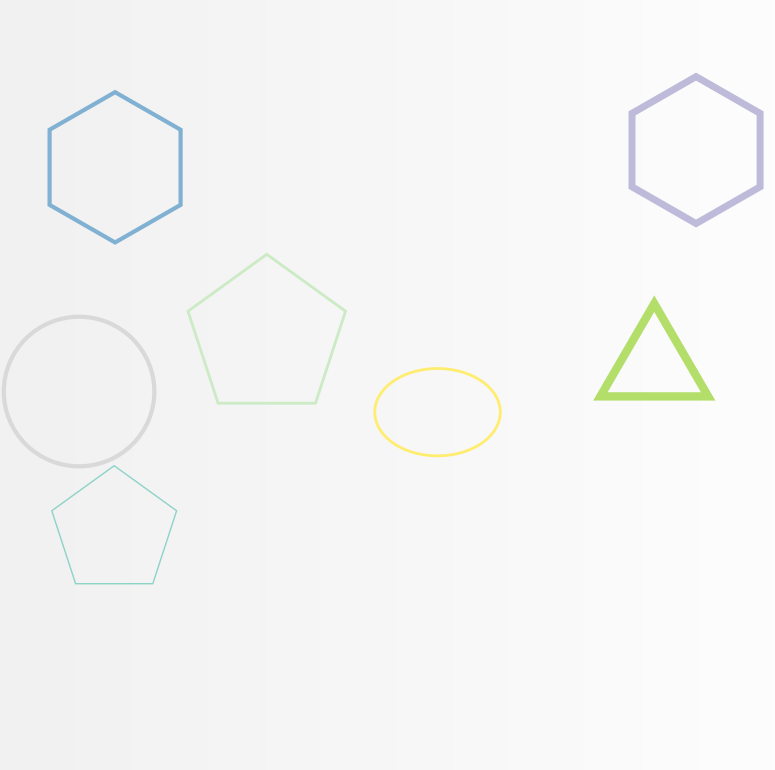[{"shape": "pentagon", "thickness": 0.5, "radius": 0.42, "center": [0.147, 0.31]}, {"shape": "hexagon", "thickness": 2.5, "radius": 0.48, "center": [0.898, 0.805]}, {"shape": "hexagon", "thickness": 1.5, "radius": 0.49, "center": [0.149, 0.783]}, {"shape": "triangle", "thickness": 3, "radius": 0.4, "center": [0.844, 0.525]}, {"shape": "circle", "thickness": 1.5, "radius": 0.49, "center": [0.102, 0.492]}, {"shape": "pentagon", "thickness": 1, "radius": 0.53, "center": [0.344, 0.563]}, {"shape": "oval", "thickness": 1, "radius": 0.4, "center": [0.565, 0.465]}]